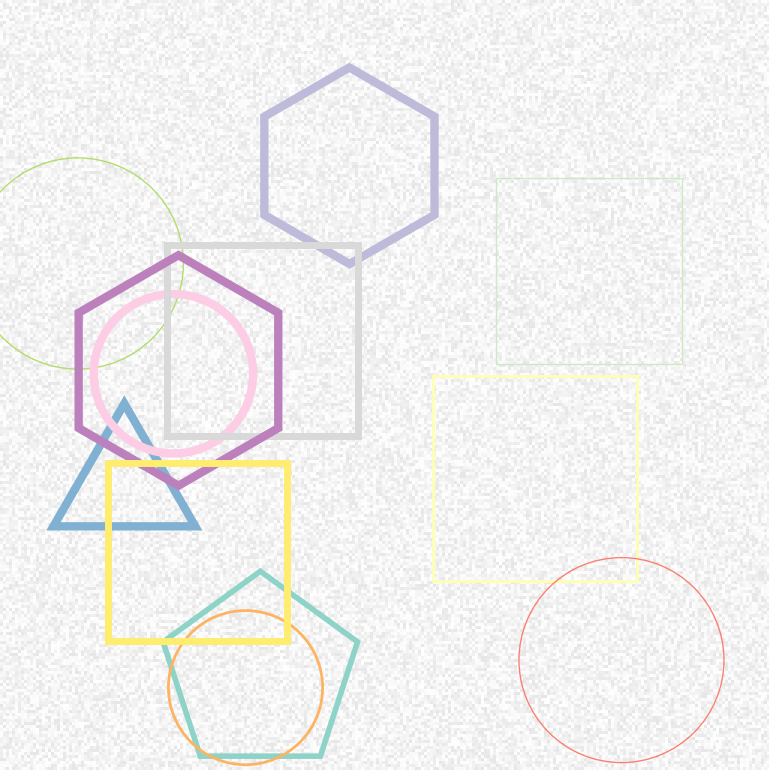[{"shape": "pentagon", "thickness": 2, "radius": 0.66, "center": [0.338, 0.125]}, {"shape": "square", "thickness": 1, "radius": 0.66, "center": [0.695, 0.379]}, {"shape": "hexagon", "thickness": 3, "radius": 0.64, "center": [0.454, 0.785]}, {"shape": "circle", "thickness": 0.5, "radius": 0.67, "center": [0.807, 0.143]}, {"shape": "triangle", "thickness": 3, "radius": 0.53, "center": [0.161, 0.37]}, {"shape": "circle", "thickness": 1, "radius": 0.5, "center": [0.319, 0.107]}, {"shape": "circle", "thickness": 0.5, "radius": 0.69, "center": [0.101, 0.658]}, {"shape": "circle", "thickness": 3, "radius": 0.52, "center": [0.225, 0.515]}, {"shape": "square", "thickness": 2.5, "radius": 0.62, "center": [0.341, 0.558]}, {"shape": "hexagon", "thickness": 3, "radius": 0.75, "center": [0.232, 0.519]}, {"shape": "square", "thickness": 0.5, "radius": 0.6, "center": [0.764, 0.648]}, {"shape": "square", "thickness": 2.5, "radius": 0.58, "center": [0.257, 0.283]}]